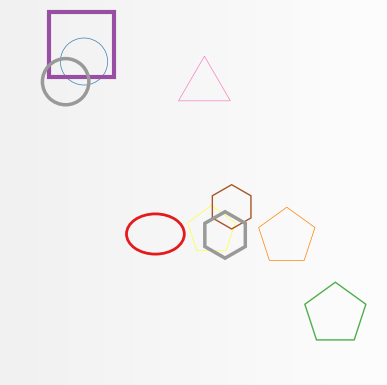[{"shape": "oval", "thickness": 2, "radius": 0.37, "center": [0.401, 0.392]}, {"shape": "circle", "thickness": 0.5, "radius": 0.31, "center": [0.217, 0.84]}, {"shape": "pentagon", "thickness": 1, "radius": 0.41, "center": [0.865, 0.184]}, {"shape": "square", "thickness": 3, "radius": 0.42, "center": [0.211, 0.885]}, {"shape": "pentagon", "thickness": 0.5, "radius": 0.38, "center": [0.74, 0.385]}, {"shape": "pentagon", "thickness": 0.5, "radius": 0.32, "center": [0.546, 0.402]}, {"shape": "hexagon", "thickness": 1, "radius": 0.29, "center": [0.598, 0.463]}, {"shape": "triangle", "thickness": 0.5, "radius": 0.39, "center": [0.528, 0.777]}, {"shape": "hexagon", "thickness": 2.5, "radius": 0.3, "center": [0.581, 0.39]}, {"shape": "circle", "thickness": 2.5, "radius": 0.3, "center": [0.169, 0.788]}]